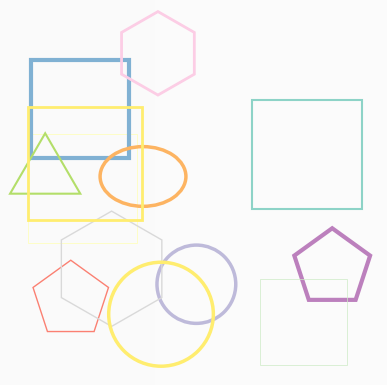[{"shape": "square", "thickness": 1.5, "radius": 0.71, "center": [0.792, 0.6]}, {"shape": "square", "thickness": 0.5, "radius": 0.71, "center": [0.213, 0.511]}, {"shape": "circle", "thickness": 2.5, "radius": 0.51, "center": [0.507, 0.262]}, {"shape": "pentagon", "thickness": 1, "radius": 0.51, "center": [0.183, 0.222]}, {"shape": "square", "thickness": 3, "radius": 0.64, "center": [0.206, 0.717]}, {"shape": "oval", "thickness": 2.5, "radius": 0.55, "center": [0.369, 0.542]}, {"shape": "triangle", "thickness": 1.5, "radius": 0.52, "center": [0.117, 0.549]}, {"shape": "hexagon", "thickness": 2, "radius": 0.54, "center": [0.408, 0.862]}, {"shape": "hexagon", "thickness": 1, "radius": 0.75, "center": [0.288, 0.302]}, {"shape": "pentagon", "thickness": 3, "radius": 0.51, "center": [0.857, 0.304]}, {"shape": "square", "thickness": 0.5, "radius": 0.56, "center": [0.784, 0.165]}, {"shape": "circle", "thickness": 2.5, "radius": 0.68, "center": [0.416, 0.184]}, {"shape": "square", "thickness": 2, "radius": 0.73, "center": [0.22, 0.576]}]